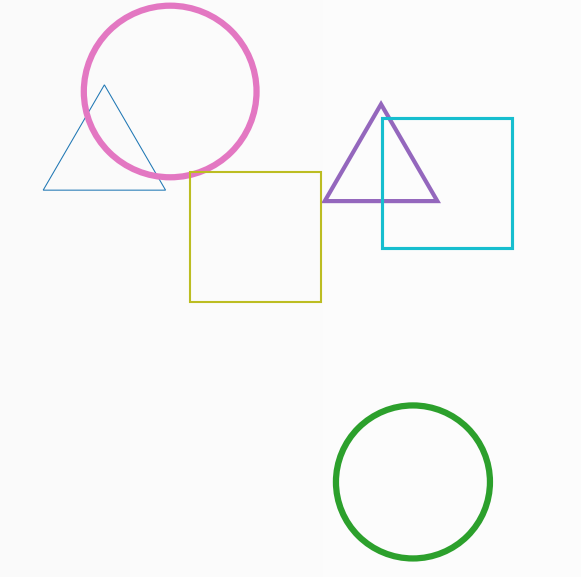[{"shape": "triangle", "thickness": 0.5, "radius": 0.61, "center": [0.18, 0.731]}, {"shape": "circle", "thickness": 3, "radius": 0.66, "center": [0.71, 0.165]}, {"shape": "triangle", "thickness": 2, "radius": 0.56, "center": [0.656, 0.707]}, {"shape": "circle", "thickness": 3, "radius": 0.74, "center": [0.293, 0.841]}, {"shape": "square", "thickness": 1, "radius": 0.56, "center": [0.439, 0.589]}, {"shape": "square", "thickness": 1.5, "radius": 0.56, "center": [0.769, 0.683]}]